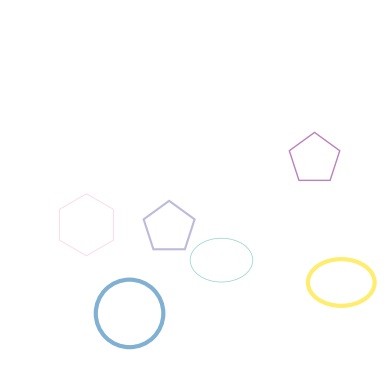[{"shape": "oval", "thickness": 0.5, "radius": 0.41, "center": [0.575, 0.324]}, {"shape": "pentagon", "thickness": 1.5, "radius": 0.35, "center": [0.439, 0.409]}, {"shape": "circle", "thickness": 3, "radius": 0.44, "center": [0.336, 0.186]}, {"shape": "hexagon", "thickness": 0.5, "radius": 0.4, "center": [0.225, 0.416]}, {"shape": "pentagon", "thickness": 1, "radius": 0.34, "center": [0.817, 0.587]}, {"shape": "oval", "thickness": 3, "radius": 0.43, "center": [0.886, 0.266]}]